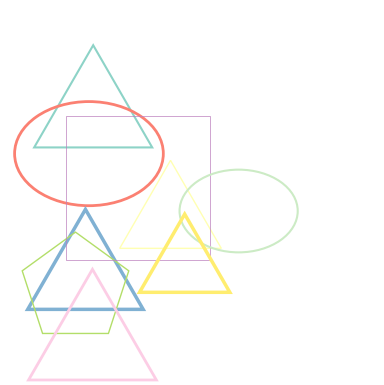[{"shape": "triangle", "thickness": 1.5, "radius": 0.88, "center": [0.242, 0.706]}, {"shape": "triangle", "thickness": 1, "radius": 0.76, "center": [0.443, 0.431]}, {"shape": "oval", "thickness": 2, "radius": 0.97, "center": [0.231, 0.601]}, {"shape": "triangle", "thickness": 2.5, "radius": 0.87, "center": [0.222, 0.283]}, {"shape": "pentagon", "thickness": 1, "radius": 0.73, "center": [0.196, 0.252]}, {"shape": "triangle", "thickness": 2, "radius": 0.96, "center": [0.24, 0.109]}, {"shape": "square", "thickness": 0.5, "radius": 0.93, "center": [0.359, 0.512]}, {"shape": "oval", "thickness": 1.5, "radius": 0.77, "center": [0.62, 0.452]}, {"shape": "triangle", "thickness": 2.5, "radius": 0.68, "center": [0.48, 0.308]}]